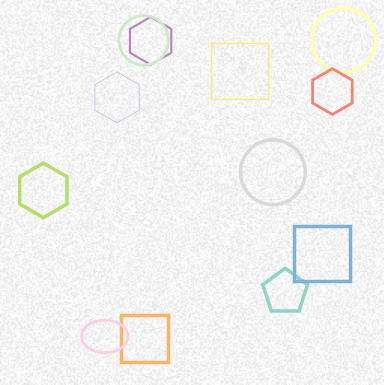[{"shape": "pentagon", "thickness": 2.5, "radius": 0.31, "center": [0.741, 0.242]}, {"shape": "circle", "thickness": 2.5, "radius": 0.42, "center": [0.893, 0.895]}, {"shape": "hexagon", "thickness": 0.5, "radius": 0.33, "center": [0.304, 0.747]}, {"shape": "hexagon", "thickness": 2, "radius": 0.3, "center": [0.863, 0.762]}, {"shape": "square", "thickness": 2.5, "radius": 0.36, "center": [0.836, 0.341]}, {"shape": "square", "thickness": 2.5, "radius": 0.3, "center": [0.375, 0.121]}, {"shape": "hexagon", "thickness": 2.5, "radius": 0.35, "center": [0.113, 0.506]}, {"shape": "oval", "thickness": 2, "radius": 0.3, "center": [0.272, 0.126]}, {"shape": "circle", "thickness": 2.5, "radius": 0.42, "center": [0.709, 0.553]}, {"shape": "hexagon", "thickness": 1.5, "radius": 0.31, "center": [0.391, 0.894]}, {"shape": "circle", "thickness": 2, "radius": 0.32, "center": [0.373, 0.895]}, {"shape": "square", "thickness": 1, "radius": 0.37, "center": [0.622, 0.815]}]